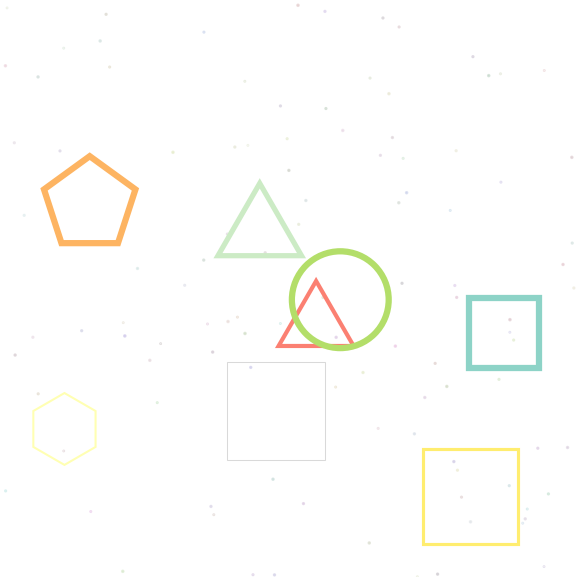[{"shape": "square", "thickness": 3, "radius": 0.3, "center": [0.872, 0.423]}, {"shape": "hexagon", "thickness": 1, "radius": 0.31, "center": [0.112, 0.256]}, {"shape": "triangle", "thickness": 2, "radius": 0.38, "center": [0.547, 0.438]}, {"shape": "pentagon", "thickness": 3, "radius": 0.42, "center": [0.155, 0.645]}, {"shape": "circle", "thickness": 3, "radius": 0.42, "center": [0.589, 0.48]}, {"shape": "square", "thickness": 0.5, "radius": 0.43, "center": [0.478, 0.287]}, {"shape": "triangle", "thickness": 2.5, "radius": 0.42, "center": [0.45, 0.598]}, {"shape": "square", "thickness": 1.5, "radius": 0.41, "center": [0.815, 0.139]}]